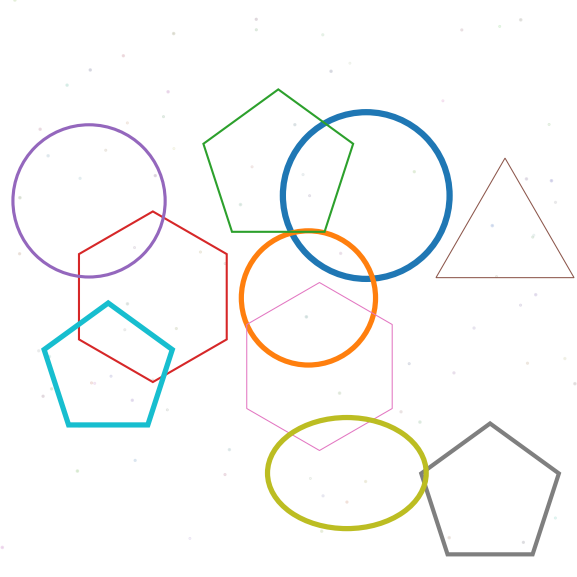[{"shape": "circle", "thickness": 3, "radius": 0.72, "center": [0.634, 0.661]}, {"shape": "circle", "thickness": 2.5, "radius": 0.58, "center": [0.534, 0.483]}, {"shape": "pentagon", "thickness": 1, "radius": 0.68, "center": [0.482, 0.708]}, {"shape": "hexagon", "thickness": 1, "radius": 0.74, "center": [0.265, 0.485]}, {"shape": "circle", "thickness": 1.5, "radius": 0.66, "center": [0.154, 0.651]}, {"shape": "triangle", "thickness": 0.5, "radius": 0.69, "center": [0.874, 0.587]}, {"shape": "hexagon", "thickness": 0.5, "radius": 0.73, "center": [0.553, 0.364]}, {"shape": "pentagon", "thickness": 2, "radius": 0.63, "center": [0.849, 0.141]}, {"shape": "oval", "thickness": 2.5, "radius": 0.69, "center": [0.601, 0.18]}, {"shape": "pentagon", "thickness": 2.5, "radius": 0.58, "center": [0.187, 0.358]}]